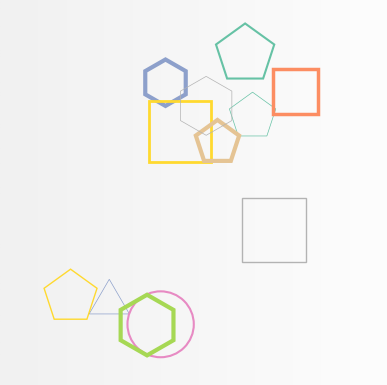[{"shape": "pentagon", "thickness": 0.5, "radius": 0.31, "center": [0.652, 0.698]}, {"shape": "pentagon", "thickness": 1.5, "radius": 0.4, "center": [0.633, 0.86]}, {"shape": "square", "thickness": 2.5, "radius": 0.29, "center": [0.763, 0.762]}, {"shape": "triangle", "thickness": 0.5, "radius": 0.3, "center": [0.282, 0.215]}, {"shape": "hexagon", "thickness": 3, "radius": 0.3, "center": [0.427, 0.785]}, {"shape": "circle", "thickness": 1.5, "radius": 0.43, "center": [0.415, 0.158]}, {"shape": "hexagon", "thickness": 3, "radius": 0.39, "center": [0.379, 0.156]}, {"shape": "pentagon", "thickness": 1, "radius": 0.36, "center": [0.182, 0.229]}, {"shape": "square", "thickness": 2, "radius": 0.4, "center": [0.464, 0.658]}, {"shape": "pentagon", "thickness": 3, "radius": 0.29, "center": [0.561, 0.63]}, {"shape": "hexagon", "thickness": 0.5, "radius": 0.38, "center": [0.532, 0.725]}, {"shape": "square", "thickness": 1, "radius": 0.41, "center": [0.707, 0.402]}]